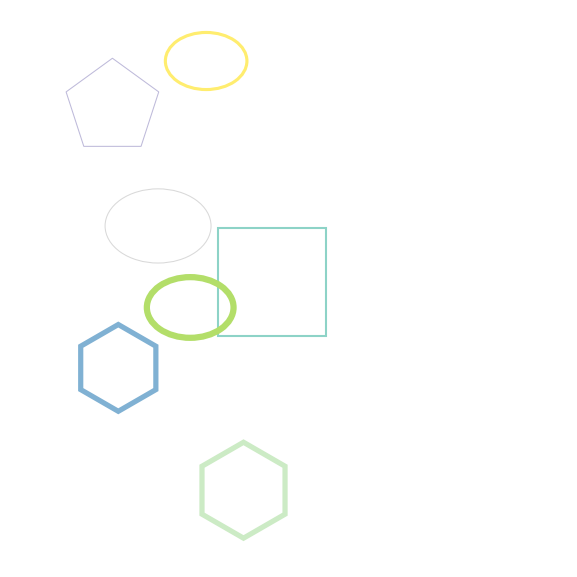[{"shape": "square", "thickness": 1, "radius": 0.47, "center": [0.471, 0.511]}, {"shape": "pentagon", "thickness": 0.5, "radius": 0.42, "center": [0.195, 0.814]}, {"shape": "hexagon", "thickness": 2.5, "radius": 0.38, "center": [0.205, 0.362]}, {"shape": "oval", "thickness": 3, "radius": 0.38, "center": [0.329, 0.467]}, {"shape": "oval", "thickness": 0.5, "radius": 0.46, "center": [0.274, 0.608]}, {"shape": "hexagon", "thickness": 2.5, "radius": 0.42, "center": [0.422, 0.15]}, {"shape": "oval", "thickness": 1.5, "radius": 0.35, "center": [0.357, 0.893]}]